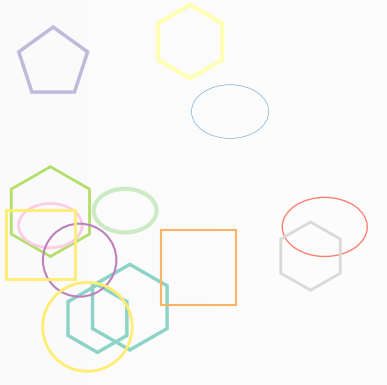[{"shape": "hexagon", "thickness": 2.5, "radius": 0.56, "center": [0.335, 0.202]}, {"shape": "hexagon", "thickness": 2.5, "radius": 0.44, "center": [0.251, 0.173]}, {"shape": "hexagon", "thickness": 3, "radius": 0.48, "center": [0.491, 0.892]}, {"shape": "pentagon", "thickness": 2.5, "radius": 0.47, "center": [0.137, 0.836]}, {"shape": "oval", "thickness": 1, "radius": 0.55, "center": [0.838, 0.411]}, {"shape": "oval", "thickness": 0.5, "radius": 0.5, "center": [0.594, 0.71]}, {"shape": "square", "thickness": 1.5, "radius": 0.49, "center": [0.513, 0.304]}, {"shape": "hexagon", "thickness": 2, "radius": 0.58, "center": [0.13, 0.45]}, {"shape": "oval", "thickness": 2, "radius": 0.41, "center": [0.13, 0.414]}, {"shape": "hexagon", "thickness": 2, "radius": 0.44, "center": [0.801, 0.335]}, {"shape": "circle", "thickness": 1.5, "radius": 0.47, "center": [0.205, 0.324]}, {"shape": "oval", "thickness": 3, "radius": 0.4, "center": [0.323, 0.453]}, {"shape": "square", "thickness": 2, "radius": 0.45, "center": [0.104, 0.365]}, {"shape": "circle", "thickness": 2, "radius": 0.58, "center": [0.226, 0.151]}]